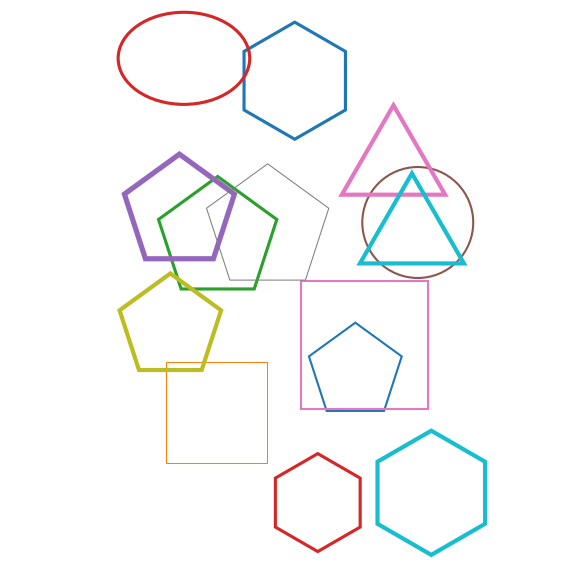[{"shape": "pentagon", "thickness": 1, "radius": 0.42, "center": [0.615, 0.356]}, {"shape": "hexagon", "thickness": 1.5, "radius": 0.51, "center": [0.51, 0.859]}, {"shape": "square", "thickness": 0.5, "radius": 0.44, "center": [0.375, 0.285]}, {"shape": "pentagon", "thickness": 1.5, "radius": 0.54, "center": [0.377, 0.586]}, {"shape": "oval", "thickness": 1.5, "radius": 0.57, "center": [0.319, 0.898]}, {"shape": "hexagon", "thickness": 1.5, "radius": 0.42, "center": [0.55, 0.129]}, {"shape": "pentagon", "thickness": 2.5, "radius": 0.5, "center": [0.311, 0.632]}, {"shape": "circle", "thickness": 1, "radius": 0.48, "center": [0.723, 0.614]}, {"shape": "triangle", "thickness": 2, "radius": 0.52, "center": [0.681, 0.714]}, {"shape": "square", "thickness": 1, "radius": 0.55, "center": [0.631, 0.402]}, {"shape": "pentagon", "thickness": 0.5, "radius": 0.56, "center": [0.463, 0.604]}, {"shape": "pentagon", "thickness": 2, "radius": 0.46, "center": [0.295, 0.433]}, {"shape": "hexagon", "thickness": 2, "radius": 0.54, "center": [0.747, 0.146]}, {"shape": "triangle", "thickness": 2, "radius": 0.52, "center": [0.713, 0.595]}]